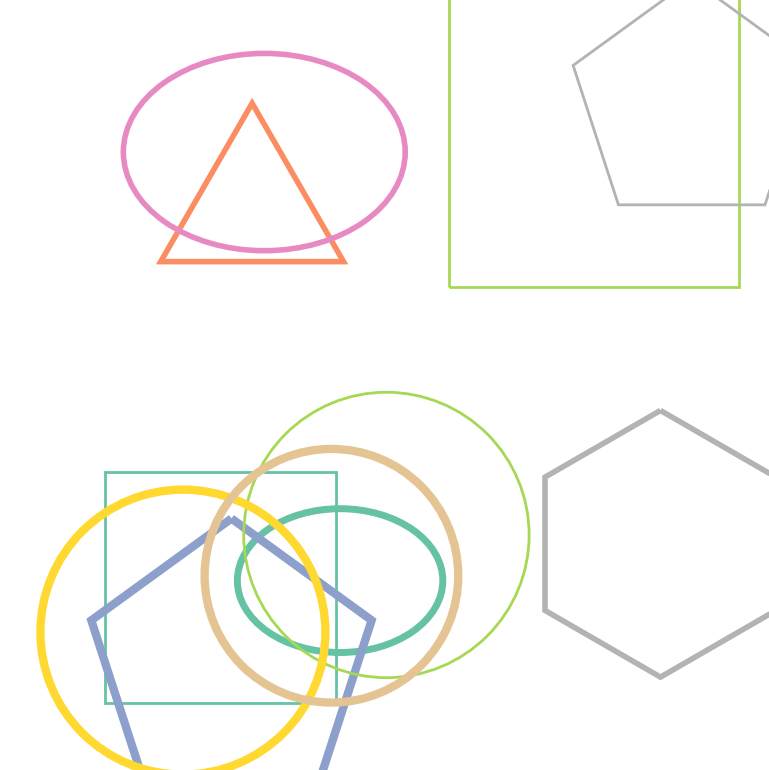[{"shape": "oval", "thickness": 2.5, "radius": 0.67, "center": [0.442, 0.246]}, {"shape": "square", "thickness": 1, "radius": 0.75, "center": [0.287, 0.237]}, {"shape": "triangle", "thickness": 2, "radius": 0.69, "center": [0.327, 0.729]}, {"shape": "pentagon", "thickness": 3, "radius": 0.96, "center": [0.301, 0.135]}, {"shape": "oval", "thickness": 2, "radius": 0.92, "center": [0.343, 0.803]}, {"shape": "circle", "thickness": 1, "radius": 0.93, "center": [0.502, 0.305]}, {"shape": "square", "thickness": 1, "radius": 0.94, "center": [0.771, 0.816]}, {"shape": "circle", "thickness": 3, "radius": 0.93, "center": [0.238, 0.179]}, {"shape": "circle", "thickness": 3, "radius": 0.82, "center": [0.43, 0.252]}, {"shape": "hexagon", "thickness": 2, "radius": 0.87, "center": [0.858, 0.294]}, {"shape": "pentagon", "thickness": 1, "radius": 0.81, "center": [0.898, 0.865]}]